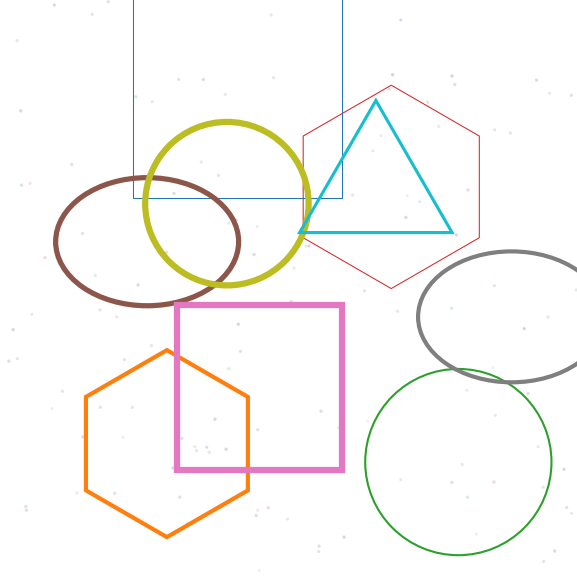[{"shape": "square", "thickness": 0.5, "radius": 0.9, "center": [0.412, 0.838]}, {"shape": "hexagon", "thickness": 2, "radius": 0.81, "center": [0.289, 0.231]}, {"shape": "circle", "thickness": 1, "radius": 0.81, "center": [0.794, 0.199]}, {"shape": "hexagon", "thickness": 0.5, "radius": 0.88, "center": [0.677, 0.676]}, {"shape": "oval", "thickness": 2.5, "radius": 0.79, "center": [0.255, 0.581]}, {"shape": "square", "thickness": 3, "radius": 0.71, "center": [0.449, 0.328]}, {"shape": "oval", "thickness": 2, "radius": 0.81, "center": [0.886, 0.45]}, {"shape": "circle", "thickness": 3, "radius": 0.71, "center": [0.393, 0.646]}, {"shape": "triangle", "thickness": 1.5, "radius": 0.76, "center": [0.651, 0.673]}]